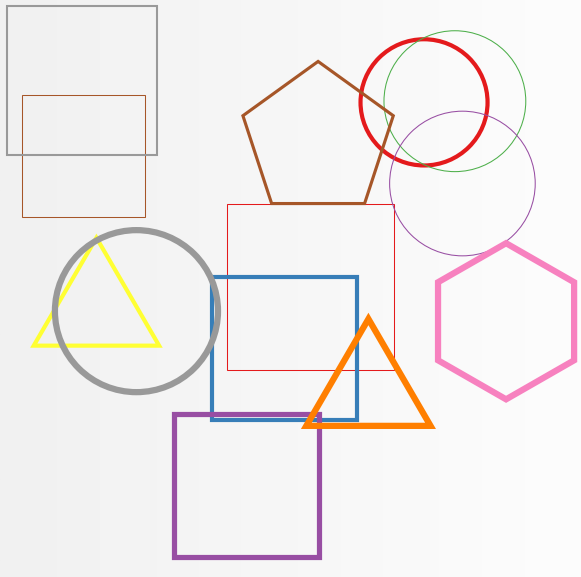[{"shape": "circle", "thickness": 2, "radius": 0.55, "center": [0.73, 0.822]}, {"shape": "square", "thickness": 0.5, "radius": 0.72, "center": [0.534, 0.503]}, {"shape": "square", "thickness": 2, "radius": 0.62, "center": [0.489, 0.396]}, {"shape": "circle", "thickness": 0.5, "radius": 0.61, "center": [0.783, 0.824]}, {"shape": "square", "thickness": 2.5, "radius": 0.62, "center": [0.424, 0.158]}, {"shape": "circle", "thickness": 0.5, "radius": 0.63, "center": [0.796, 0.681]}, {"shape": "triangle", "thickness": 3, "radius": 0.62, "center": [0.634, 0.323]}, {"shape": "triangle", "thickness": 2, "radius": 0.62, "center": [0.166, 0.463]}, {"shape": "pentagon", "thickness": 1.5, "radius": 0.68, "center": [0.547, 0.757]}, {"shape": "square", "thickness": 0.5, "radius": 0.53, "center": [0.144, 0.729]}, {"shape": "hexagon", "thickness": 3, "radius": 0.68, "center": [0.871, 0.443]}, {"shape": "square", "thickness": 1, "radius": 0.64, "center": [0.142, 0.859]}, {"shape": "circle", "thickness": 3, "radius": 0.7, "center": [0.235, 0.46]}]